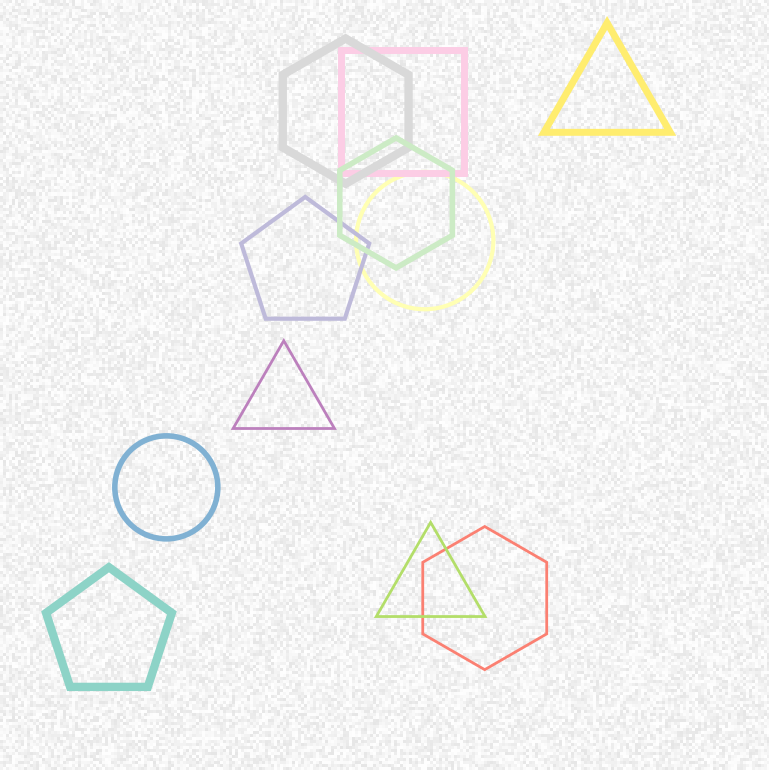[{"shape": "pentagon", "thickness": 3, "radius": 0.43, "center": [0.141, 0.177]}, {"shape": "circle", "thickness": 1.5, "radius": 0.45, "center": [0.552, 0.688]}, {"shape": "pentagon", "thickness": 1.5, "radius": 0.44, "center": [0.396, 0.657]}, {"shape": "hexagon", "thickness": 1, "radius": 0.46, "center": [0.63, 0.223]}, {"shape": "circle", "thickness": 2, "radius": 0.33, "center": [0.216, 0.367]}, {"shape": "triangle", "thickness": 1, "radius": 0.41, "center": [0.559, 0.24]}, {"shape": "square", "thickness": 2.5, "radius": 0.4, "center": [0.523, 0.855]}, {"shape": "hexagon", "thickness": 3, "radius": 0.47, "center": [0.449, 0.856]}, {"shape": "triangle", "thickness": 1, "radius": 0.38, "center": [0.369, 0.482]}, {"shape": "hexagon", "thickness": 2, "radius": 0.42, "center": [0.514, 0.737]}, {"shape": "triangle", "thickness": 2.5, "radius": 0.47, "center": [0.788, 0.875]}]